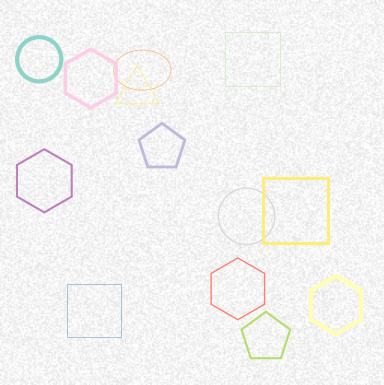[{"shape": "circle", "thickness": 3, "radius": 0.29, "center": [0.102, 0.846]}, {"shape": "hexagon", "thickness": 3, "radius": 0.38, "center": [0.873, 0.207]}, {"shape": "pentagon", "thickness": 2, "radius": 0.31, "center": [0.421, 0.617]}, {"shape": "hexagon", "thickness": 1, "radius": 0.4, "center": [0.618, 0.25]}, {"shape": "square", "thickness": 0.5, "radius": 0.35, "center": [0.244, 0.193]}, {"shape": "oval", "thickness": 0.5, "radius": 0.37, "center": [0.37, 0.818]}, {"shape": "pentagon", "thickness": 1.5, "radius": 0.33, "center": [0.691, 0.123]}, {"shape": "hexagon", "thickness": 2.5, "radius": 0.38, "center": [0.236, 0.796]}, {"shape": "circle", "thickness": 1, "radius": 0.37, "center": [0.64, 0.438]}, {"shape": "hexagon", "thickness": 1.5, "radius": 0.41, "center": [0.115, 0.53]}, {"shape": "square", "thickness": 0.5, "radius": 0.35, "center": [0.656, 0.847]}, {"shape": "triangle", "thickness": 0.5, "radius": 0.33, "center": [0.356, 0.764]}, {"shape": "square", "thickness": 2, "radius": 0.42, "center": [0.768, 0.452]}]